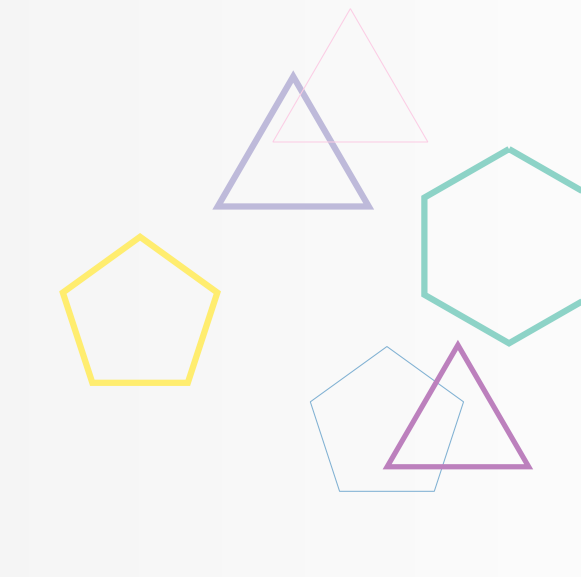[{"shape": "hexagon", "thickness": 3, "radius": 0.84, "center": [0.876, 0.573]}, {"shape": "triangle", "thickness": 3, "radius": 0.75, "center": [0.505, 0.717]}, {"shape": "pentagon", "thickness": 0.5, "radius": 0.69, "center": [0.666, 0.26]}, {"shape": "triangle", "thickness": 0.5, "radius": 0.77, "center": [0.603, 0.83]}, {"shape": "triangle", "thickness": 2.5, "radius": 0.7, "center": [0.788, 0.261]}, {"shape": "pentagon", "thickness": 3, "radius": 0.7, "center": [0.241, 0.449]}]